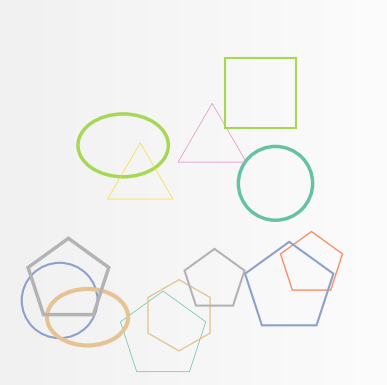[{"shape": "pentagon", "thickness": 0.5, "radius": 0.58, "center": [0.421, 0.128]}, {"shape": "circle", "thickness": 2.5, "radius": 0.48, "center": [0.711, 0.524]}, {"shape": "pentagon", "thickness": 1, "radius": 0.42, "center": [0.804, 0.315]}, {"shape": "pentagon", "thickness": 1.5, "radius": 0.6, "center": [0.746, 0.252]}, {"shape": "circle", "thickness": 1.5, "radius": 0.49, "center": [0.154, 0.22]}, {"shape": "triangle", "thickness": 0.5, "radius": 0.51, "center": [0.548, 0.63]}, {"shape": "oval", "thickness": 2.5, "radius": 0.58, "center": [0.318, 0.622]}, {"shape": "square", "thickness": 1.5, "radius": 0.46, "center": [0.672, 0.758]}, {"shape": "triangle", "thickness": 0.5, "radius": 0.49, "center": [0.362, 0.532]}, {"shape": "oval", "thickness": 3, "radius": 0.52, "center": [0.226, 0.176]}, {"shape": "hexagon", "thickness": 1, "radius": 0.46, "center": [0.462, 0.181]}, {"shape": "pentagon", "thickness": 1.5, "radius": 0.41, "center": [0.554, 0.272]}, {"shape": "pentagon", "thickness": 2.5, "radius": 0.55, "center": [0.177, 0.271]}]